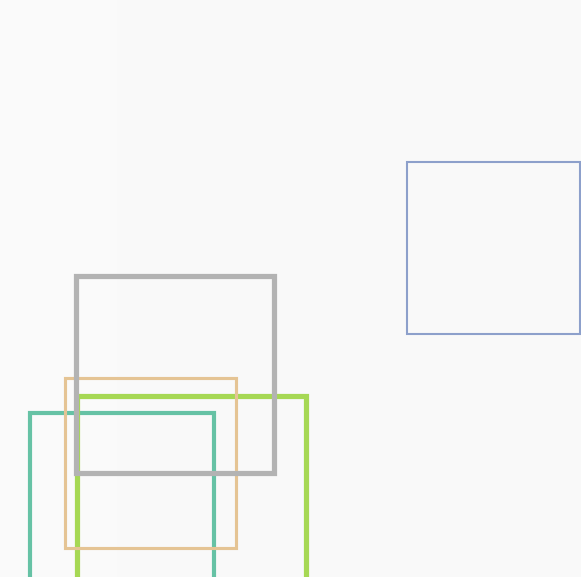[{"shape": "square", "thickness": 2, "radius": 0.79, "center": [0.21, 0.126]}, {"shape": "square", "thickness": 1, "radius": 0.74, "center": [0.85, 0.57]}, {"shape": "square", "thickness": 2.5, "radius": 0.99, "center": [0.329, 0.117]}, {"shape": "square", "thickness": 1.5, "radius": 0.74, "center": [0.259, 0.197]}, {"shape": "square", "thickness": 2.5, "radius": 0.85, "center": [0.3, 0.351]}]